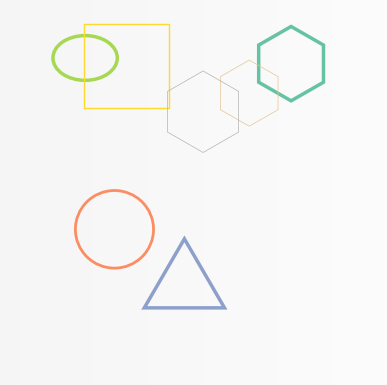[{"shape": "hexagon", "thickness": 2.5, "radius": 0.48, "center": [0.751, 0.835]}, {"shape": "circle", "thickness": 2, "radius": 0.5, "center": [0.295, 0.404]}, {"shape": "triangle", "thickness": 2.5, "radius": 0.6, "center": [0.476, 0.26]}, {"shape": "oval", "thickness": 2.5, "radius": 0.42, "center": [0.22, 0.849]}, {"shape": "square", "thickness": 1, "radius": 0.55, "center": [0.327, 0.829]}, {"shape": "hexagon", "thickness": 0.5, "radius": 0.43, "center": [0.643, 0.758]}, {"shape": "hexagon", "thickness": 0.5, "radius": 0.53, "center": [0.524, 0.71]}]